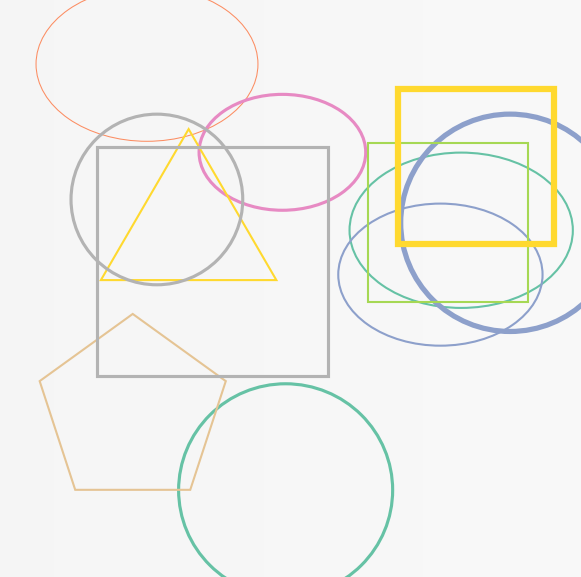[{"shape": "circle", "thickness": 1.5, "radius": 0.92, "center": [0.491, 0.15]}, {"shape": "oval", "thickness": 1, "radius": 0.96, "center": [0.793, 0.6]}, {"shape": "oval", "thickness": 0.5, "radius": 0.95, "center": [0.253, 0.888]}, {"shape": "oval", "thickness": 1, "radius": 0.88, "center": [0.758, 0.524]}, {"shape": "circle", "thickness": 2.5, "radius": 0.94, "center": [0.878, 0.613]}, {"shape": "oval", "thickness": 1.5, "radius": 0.72, "center": [0.486, 0.735]}, {"shape": "square", "thickness": 1, "radius": 0.69, "center": [0.771, 0.614]}, {"shape": "triangle", "thickness": 1, "radius": 0.87, "center": [0.325, 0.601]}, {"shape": "square", "thickness": 3, "radius": 0.67, "center": [0.819, 0.711]}, {"shape": "pentagon", "thickness": 1, "radius": 0.84, "center": [0.228, 0.287]}, {"shape": "square", "thickness": 1.5, "radius": 0.99, "center": [0.365, 0.547]}, {"shape": "circle", "thickness": 1.5, "radius": 0.74, "center": [0.27, 0.654]}]